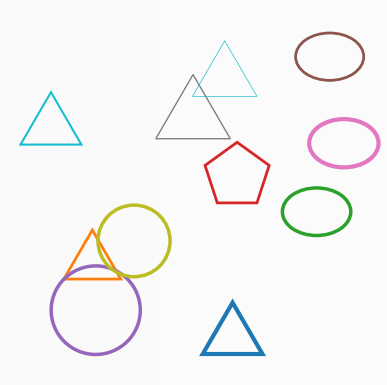[{"shape": "triangle", "thickness": 3, "radius": 0.45, "center": [0.6, 0.125]}, {"shape": "triangle", "thickness": 2, "radius": 0.42, "center": [0.238, 0.318]}, {"shape": "oval", "thickness": 2.5, "radius": 0.44, "center": [0.817, 0.45]}, {"shape": "pentagon", "thickness": 2, "radius": 0.44, "center": [0.612, 0.543]}, {"shape": "circle", "thickness": 2.5, "radius": 0.58, "center": [0.247, 0.194]}, {"shape": "oval", "thickness": 2, "radius": 0.44, "center": [0.851, 0.853]}, {"shape": "oval", "thickness": 3, "radius": 0.45, "center": [0.887, 0.628]}, {"shape": "triangle", "thickness": 1, "radius": 0.56, "center": [0.498, 0.695]}, {"shape": "circle", "thickness": 2.5, "radius": 0.47, "center": [0.346, 0.374]}, {"shape": "triangle", "thickness": 1.5, "radius": 0.45, "center": [0.132, 0.67]}, {"shape": "triangle", "thickness": 0.5, "radius": 0.48, "center": [0.58, 0.798]}]